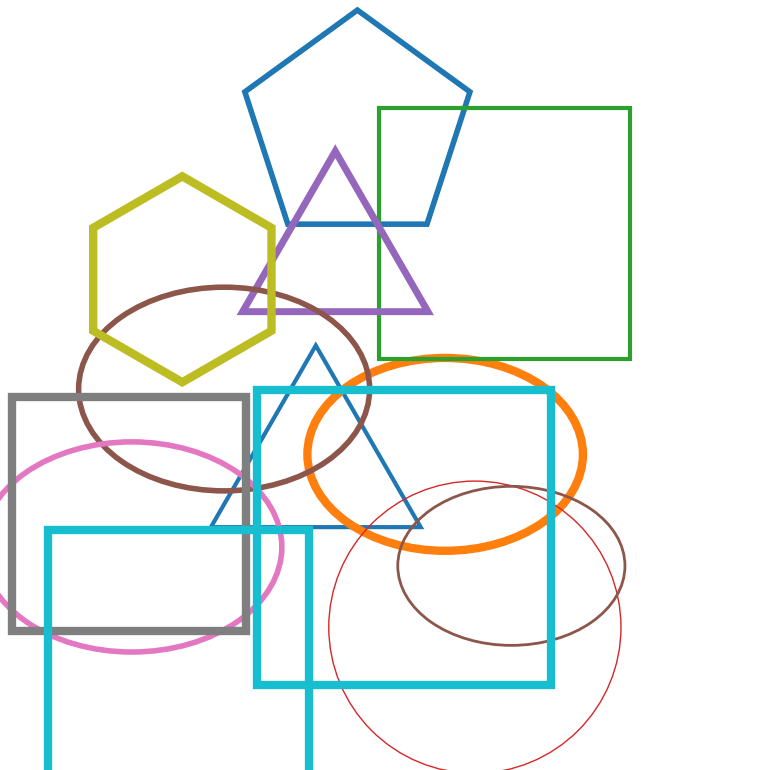[{"shape": "triangle", "thickness": 1.5, "radius": 0.79, "center": [0.41, 0.394]}, {"shape": "pentagon", "thickness": 2, "radius": 0.77, "center": [0.464, 0.833]}, {"shape": "oval", "thickness": 3, "radius": 0.89, "center": [0.578, 0.41]}, {"shape": "square", "thickness": 1.5, "radius": 0.81, "center": [0.655, 0.697]}, {"shape": "circle", "thickness": 0.5, "radius": 0.95, "center": [0.617, 0.185]}, {"shape": "triangle", "thickness": 2.5, "radius": 0.69, "center": [0.435, 0.665]}, {"shape": "oval", "thickness": 2, "radius": 0.94, "center": [0.291, 0.495]}, {"shape": "oval", "thickness": 1, "radius": 0.74, "center": [0.664, 0.265]}, {"shape": "oval", "thickness": 2, "radius": 0.97, "center": [0.171, 0.29]}, {"shape": "square", "thickness": 3, "radius": 0.76, "center": [0.167, 0.333]}, {"shape": "hexagon", "thickness": 3, "radius": 0.67, "center": [0.237, 0.637]}, {"shape": "square", "thickness": 3, "radius": 0.85, "center": [0.232, 0.142]}, {"shape": "square", "thickness": 3, "radius": 0.95, "center": [0.524, 0.302]}]